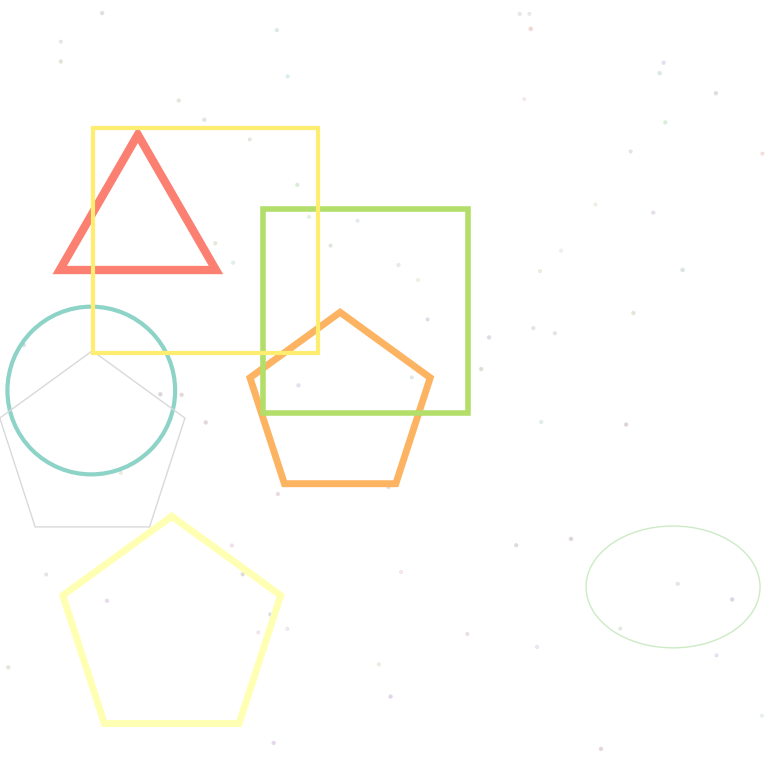[{"shape": "circle", "thickness": 1.5, "radius": 0.54, "center": [0.119, 0.493]}, {"shape": "pentagon", "thickness": 2.5, "radius": 0.74, "center": [0.223, 0.181]}, {"shape": "triangle", "thickness": 3, "radius": 0.59, "center": [0.179, 0.708]}, {"shape": "pentagon", "thickness": 2.5, "radius": 0.62, "center": [0.442, 0.471]}, {"shape": "square", "thickness": 2, "radius": 0.66, "center": [0.474, 0.596]}, {"shape": "pentagon", "thickness": 0.5, "radius": 0.63, "center": [0.12, 0.418]}, {"shape": "oval", "thickness": 0.5, "radius": 0.57, "center": [0.874, 0.238]}, {"shape": "square", "thickness": 1.5, "radius": 0.73, "center": [0.267, 0.688]}]